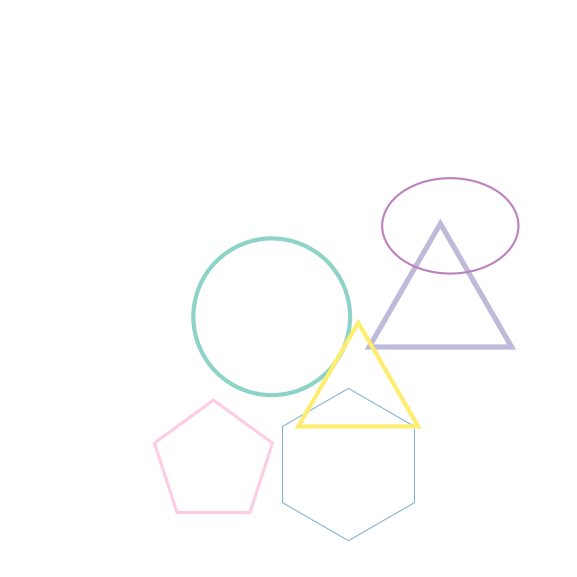[{"shape": "circle", "thickness": 2, "radius": 0.68, "center": [0.471, 0.451]}, {"shape": "triangle", "thickness": 2.5, "radius": 0.71, "center": [0.763, 0.469]}, {"shape": "hexagon", "thickness": 0.5, "radius": 0.66, "center": [0.603, 0.195]}, {"shape": "pentagon", "thickness": 1.5, "radius": 0.54, "center": [0.37, 0.199]}, {"shape": "oval", "thickness": 1, "radius": 0.59, "center": [0.78, 0.608]}, {"shape": "triangle", "thickness": 2, "radius": 0.6, "center": [0.62, 0.321]}]